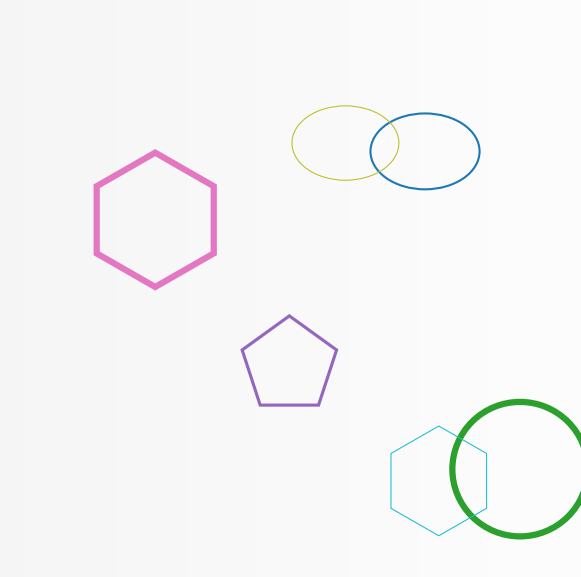[{"shape": "oval", "thickness": 1, "radius": 0.47, "center": [0.731, 0.737]}, {"shape": "circle", "thickness": 3, "radius": 0.58, "center": [0.895, 0.187]}, {"shape": "pentagon", "thickness": 1.5, "radius": 0.43, "center": [0.498, 0.367]}, {"shape": "hexagon", "thickness": 3, "radius": 0.58, "center": [0.267, 0.619]}, {"shape": "oval", "thickness": 0.5, "radius": 0.46, "center": [0.594, 0.751]}, {"shape": "hexagon", "thickness": 0.5, "radius": 0.47, "center": [0.755, 0.166]}]